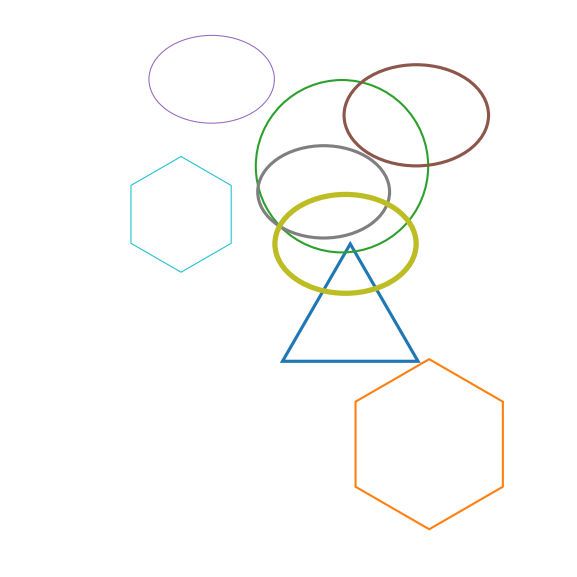[{"shape": "triangle", "thickness": 1.5, "radius": 0.68, "center": [0.607, 0.441]}, {"shape": "hexagon", "thickness": 1, "radius": 0.74, "center": [0.743, 0.23]}, {"shape": "circle", "thickness": 1, "radius": 0.75, "center": [0.592, 0.711]}, {"shape": "oval", "thickness": 0.5, "radius": 0.54, "center": [0.367, 0.862]}, {"shape": "oval", "thickness": 1.5, "radius": 0.63, "center": [0.721, 0.799]}, {"shape": "oval", "thickness": 1.5, "radius": 0.57, "center": [0.56, 0.667]}, {"shape": "oval", "thickness": 2.5, "radius": 0.61, "center": [0.598, 0.577]}, {"shape": "hexagon", "thickness": 0.5, "radius": 0.5, "center": [0.314, 0.628]}]